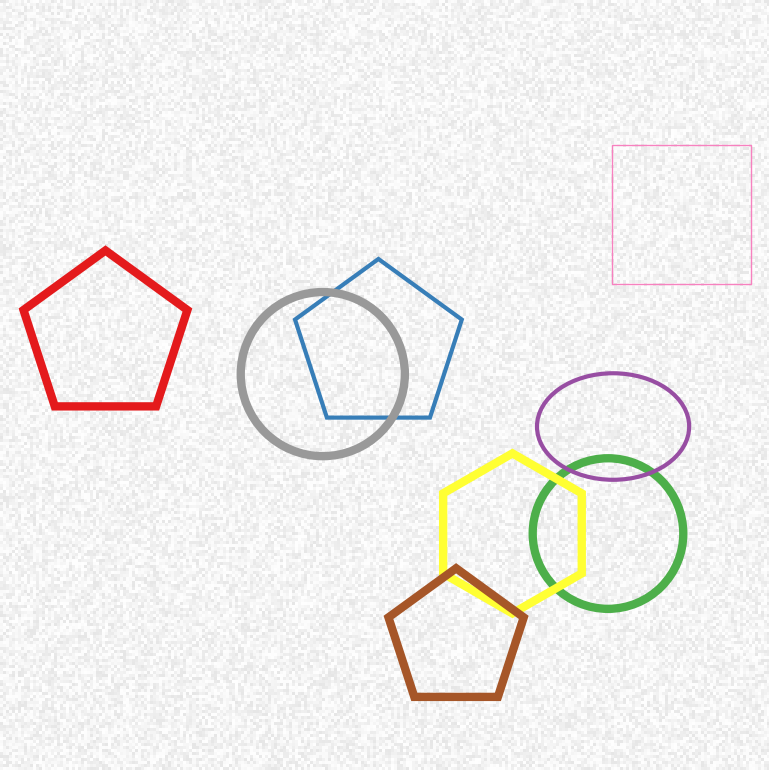[{"shape": "pentagon", "thickness": 3, "radius": 0.56, "center": [0.137, 0.563]}, {"shape": "pentagon", "thickness": 1.5, "radius": 0.57, "center": [0.491, 0.55]}, {"shape": "circle", "thickness": 3, "radius": 0.49, "center": [0.79, 0.307]}, {"shape": "oval", "thickness": 1.5, "radius": 0.49, "center": [0.796, 0.446]}, {"shape": "hexagon", "thickness": 3, "radius": 0.52, "center": [0.666, 0.307]}, {"shape": "pentagon", "thickness": 3, "radius": 0.46, "center": [0.592, 0.17]}, {"shape": "square", "thickness": 0.5, "radius": 0.45, "center": [0.885, 0.722]}, {"shape": "circle", "thickness": 3, "radius": 0.53, "center": [0.419, 0.514]}]